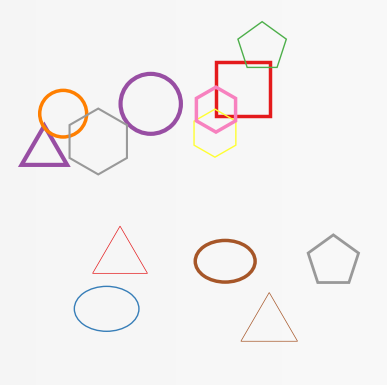[{"shape": "triangle", "thickness": 0.5, "radius": 0.41, "center": [0.31, 0.331]}, {"shape": "square", "thickness": 2.5, "radius": 0.35, "center": [0.627, 0.768]}, {"shape": "oval", "thickness": 1, "radius": 0.42, "center": [0.275, 0.198]}, {"shape": "pentagon", "thickness": 1, "radius": 0.33, "center": [0.676, 0.878]}, {"shape": "circle", "thickness": 3, "radius": 0.39, "center": [0.389, 0.73]}, {"shape": "triangle", "thickness": 3, "radius": 0.34, "center": [0.114, 0.606]}, {"shape": "circle", "thickness": 2.5, "radius": 0.3, "center": [0.163, 0.705]}, {"shape": "hexagon", "thickness": 1, "radius": 0.31, "center": [0.555, 0.654]}, {"shape": "triangle", "thickness": 0.5, "radius": 0.42, "center": [0.695, 0.156]}, {"shape": "oval", "thickness": 2.5, "radius": 0.39, "center": [0.581, 0.321]}, {"shape": "hexagon", "thickness": 2.5, "radius": 0.29, "center": [0.557, 0.715]}, {"shape": "pentagon", "thickness": 2, "radius": 0.34, "center": [0.86, 0.321]}, {"shape": "hexagon", "thickness": 1.5, "radius": 0.43, "center": [0.254, 0.632]}]